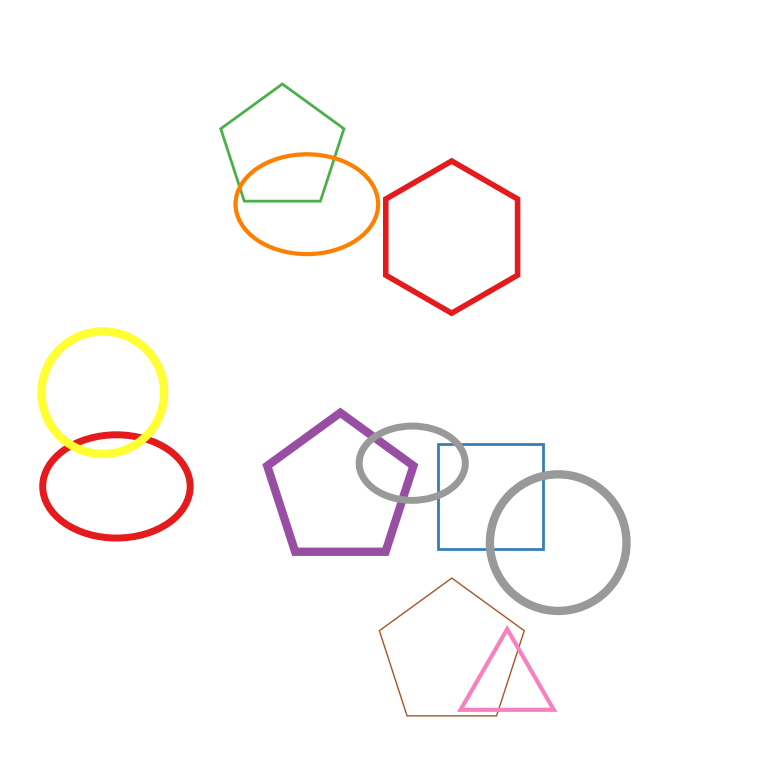[{"shape": "hexagon", "thickness": 2, "radius": 0.49, "center": [0.587, 0.692]}, {"shape": "oval", "thickness": 2.5, "radius": 0.48, "center": [0.151, 0.368]}, {"shape": "square", "thickness": 1, "radius": 0.34, "center": [0.637, 0.355]}, {"shape": "pentagon", "thickness": 1, "radius": 0.42, "center": [0.367, 0.807]}, {"shape": "pentagon", "thickness": 3, "radius": 0.5, "center": [0.442, 0.364]}, {"shape": "oval", "thickness": 1.5, "radius": 0.46, "center": [0.399, 0.735]}, {"shape": "circle", "thickness": 3, "radius": 0.4, "center": [0.134, 0.49]}, {"shape": "pentagon", "thickness": 0.5, "radius": 0.49, "center": [0.587, 0.15]}, {"shape": "triangle", "thickness": 1.5, "radius": 0.35, "center": [0.659, 0.113]}, {"shape": "oval", "thickness": 2.5, "radius": 0.34, "center": [0.535, 0.398]}, {"shape": "circle", "thickness": 3, "radius": 0.44, "center": [0.725, 0.295]}]